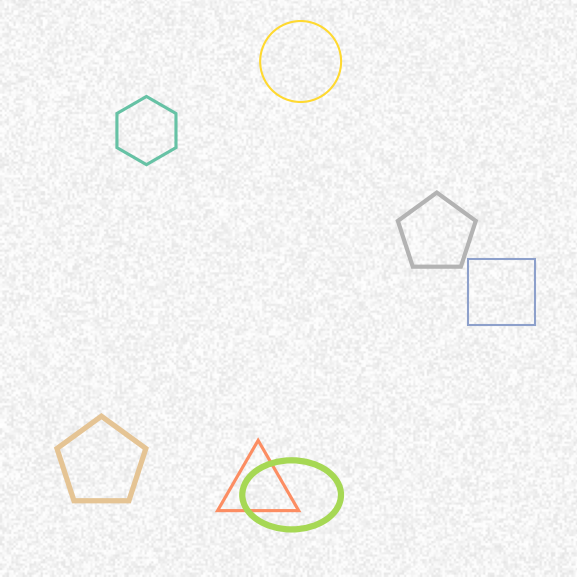[{"shape": "hexagon", "thickness": 1.5, "radius": 0.3, "center": [0.254, 0.773]}, {"shape": "triangle", "thickness": 1.5, "radius": 0.41, "center": [0.447, 0.155]}, {"shape": "square", "thickness": 1, "radius": 0.29, "center": [0.868, 0.493]}, {"shape": "oval", "thickness": 3, "radius": 0.43, "center": [0.505, 0.142]}, {"shape": "circle", "thickness": 1, "radius": 0.35, "center": [0.521, 0.893]}, {"shape": "pentagon", "thickness": 2.5, "radius": 0.4, "center": [0.176, 0.197]}, {"shape": "pentagon", "thickness": 2, "radius": 0.35, "center": [0.756, 0.595]}]